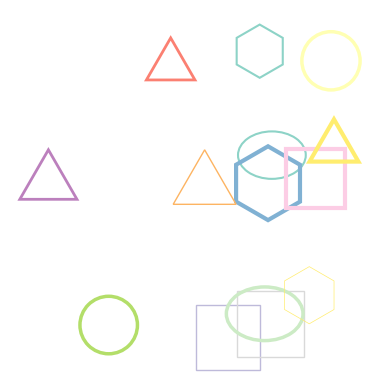[{"shape": "oval", "thickness": 1.5, "radius": 0.44, "center": [0.706, 0.597]}, {"shape": "hexagon", "thickness": 1.5, "radius": 0.35, "center": [0.675, 0.867]}, {"shape": "circle", "thickness": 2.5, "radius": 0.38, "center": [0.86, 0.842]}, {"shape": "square", "thickness": 1, "radius": 0.42, "center": [0.592, 0.124]}, {"shape": "triangle", "thickness": 2, "radius": 0.36, "center": [0.443, 0.829]}, {"shape": "hexagon", "thickness": 3, "radius": 0.48, "center": [0.696, 0.524]}, {"shape": "triangle", "thickness": 1, "radius": 0.47, "center": [0.532, 0.516]}, {"shape": "circle", "thickness": 2.5, "radius": 0.37, "center": [0.282, 0.156]}, {"shape": "square", "thickness": 3, "radius": 0.38, "center": [0.819, 0.536]}, {"shape": "square", "thickness": 1, "radius": 0.43, "center": [0.703, 0.158]}, {"shape": "triangle", "thickness": 2, "radius": 0.43, "center": [0.126, 0.525]}, {"shape": "oval", "thickness": 2.5, "radius": 0.5, "center": [0.687, 0.185]}, {"shape": "hexagon", "thickness": 0.5, "radius": 0.37, "center": [0.803, 0.233]}, {"shape": "triangle", "thickness": 3, "radius": 0.37, "center": [0.867, 0.617]}]